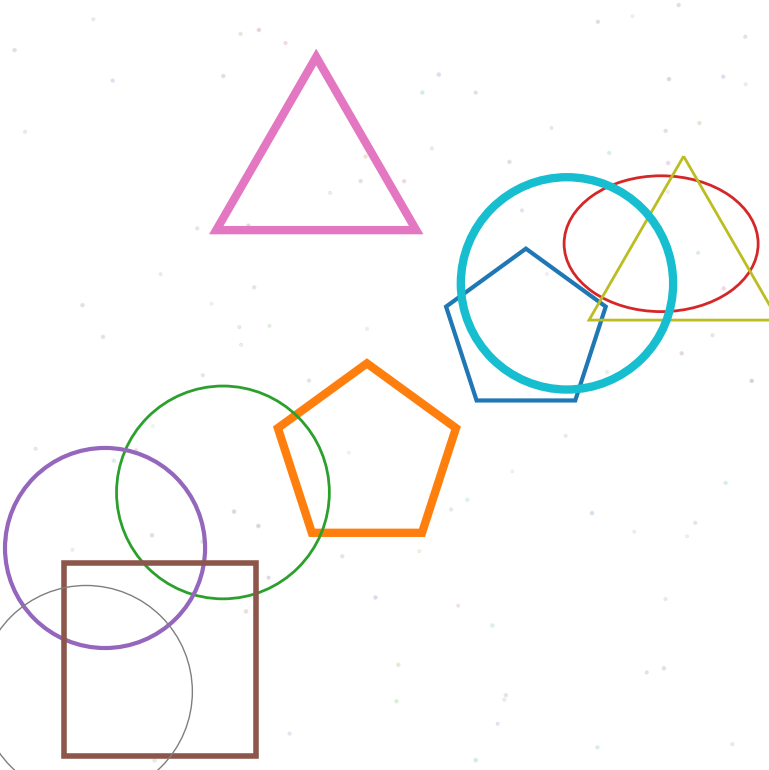[{"shape": "pentagon", "thickness": 1.5, "radius": 0.55, "center": [0.683, 0.568]}, {"shape": "pentagon", "thickness": 3, "radius": 0.61, "center": [0.477, 0.406]}, {"shape": "circle", "thickness": 1, "radius": 0.69, "center": [0.29, 0.36]}, {"shape": "oval", "thickness": 1, "radius": 0.63, "center": [0.859, 0.684]}, {"shape": "circle", "thickness": 1.5, "radius": 0.65, "center": [0.136, 0.288]}, {"shape": "square", "thickness": 2, "radius": 0.63, "center": [0.208, 0.143]}, {"shape": "triangle", "thickness": 3, "radius": 0.75, "center": [0.411, 0.776]}, {"shape": "circle", "thickness": 0.5, "radius": 0.69, "center": [0.112, 0.102]}, {"shape": "triangle", "thickness": 1, "radius": 0.71, "center": [0.888, 0.655]}, {"shape": "circle", "thickness": 3, "radius": 0.69, "center": [0.736, 0.632]}]